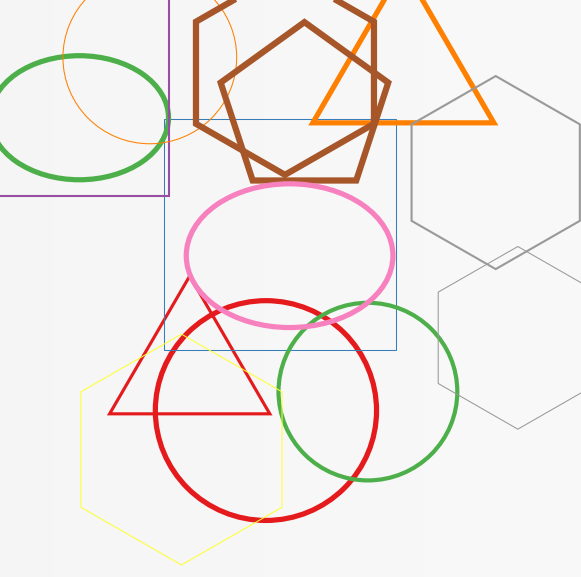[{"shape": "triangle", "thickness": 1.5, "radius": 0.8, "center": [0.326, 0.362]}, {"shape": "circle", "thickness": 2.5, "radius": 0.95, "center": [0.458, 0.288]}, {"shape": "square", "thickness": 0.5, "radius": 1.0, "center": [0.482, 0.593]}, {"shape": "oval", "thickness": 2.5, "radius": 0.77, "center": [0.136, 0.795]}, {"shape": "circle", "thickness": 2, "radius": 0.77, "center": [0.633, 0.321]}, {"shape": "square", "thickness": 1, "radius": 0.93, "center": [0.104, 0.847]}, {"shape": "triangle", "thickness": 2.5, "radius": 0.9, "center": [0.694, 0.876]}, {"shape": "circle", "thickness": 0.5, "radius": 0.75, "center": [0.258, 0.9]}, {"shape": "hexagon", "thickness": 0.5, "radius": 1.0, "center": [0.312, 0.221]}, {"shape": "pentagon", "thickness": 3, "radius": 0.76, "center": [0.524, 0.809]}, {"shape": "hexagon", "thickness": 3, "radius": 0.88, "center": [0.49, 0.873]}, {"shape": "oval", "thickness": 2.5, "radius": 0.89, "center": [0.498, 0.556]}, {"shape": "hexagon", "thickness": 1, "radius": 0.84, "center": [0.853, 0.7]}, {"shape": "hexagon", "thickness": 0.5, "radius": 0.79, "center": [0.891, 0.414]}]